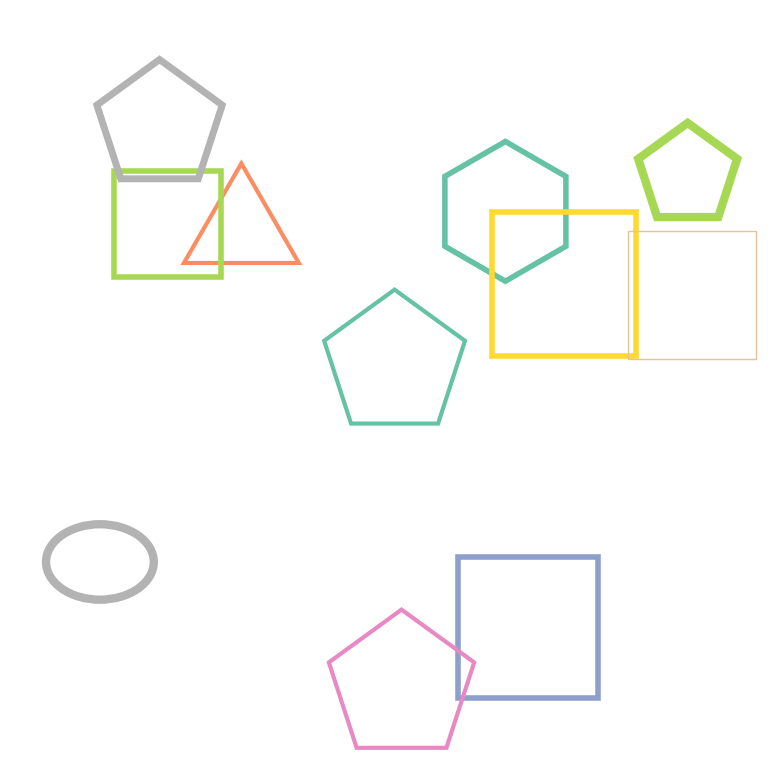[{"shape": "pentagon", "thickness": 1.5, "radius": 0.48, "center": [0.512, 0.528]}, {"shape": "hexagon", "thickness": 2, "radius": 0.45, "center": [0.656, 0.726]}, {"shape": "triangle", "thickness": 1.5, "radius": 0.43, "center": [0.313, 0.702]}, {"shape": "square", "thickness": 2, "radius": 0.46, "center": [0.686, 0.185]}, {"shape": "pentagon", "thickness": 1.5, "radius": 0.5, "center": [0.521, 0.109]}, {"shape": "square", "thickness": 2, "radius": 0.35, "center": [0.217, 0.709]}, {"shape": "pentagon", "thickness": 3, "radius": 0.34, "center": [0.893, 0.773]}, {"shape": "square", "thickness": 2, "radius": 0.47, "center": [0.732, 0.631]}, {"shape": "square", "thickness": 0.5, "radius": 0.41, "center": [0.899, 0.617]}, {"shape": "oval", "thickness": 3, "radius": 0.35, "center": [0.13, 0.27]}, {"shape": "pentagon", "thickness": 2.5, "radius": 0.43, "center": [0.207, 0.837]}]